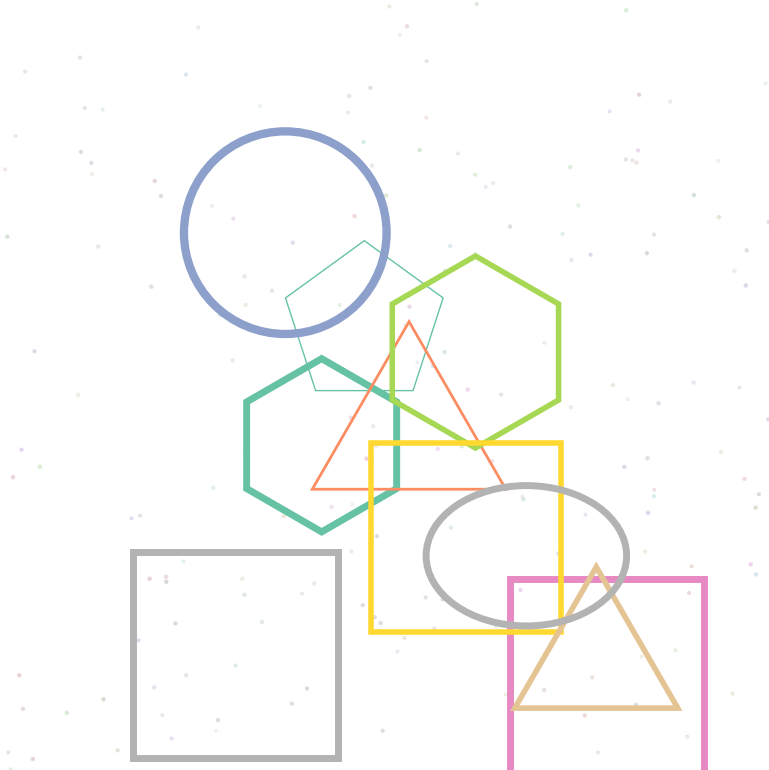[{"shape": "hexagon", "thickness": 2.5, "radius": 0.56, "center": [0.418, 0.422]}, {"shape": "pentagon", "thickness": 0.5, "radius": 0.54, "center": [0.473, 0.58]}, {"shape": "triangle", "thickness": 1, "radius": 0.73, "center": [0.531, 0.437]}, {"shape": "circle", "thickness": 3, "radius": 0.66, "center": [0.37, 0.698]}, {"shape": "square", "thickness": 2.5, "radius": 0.63, "center": [0.788, 0.122]}, {"shape": "hexagon", "thickness": 2, "radius": 0.62, "center": [0.617, 0.543]}, {"shape": "square", "thickness": 2, "radius": 0.61, "center": [0.605, 0.302]}, {"shape": "triangle", "thickness": 2, "radius": 0.61, "center": [0.774, 0.141]}, {"shape": "oval", "thickness": 2.5, "radius": 0.65, "center": [0.684, 0.278]}, {"shape": "square", "thickness": 2.5, "radius": 0.67, "center": [0.306, 0.149]}]